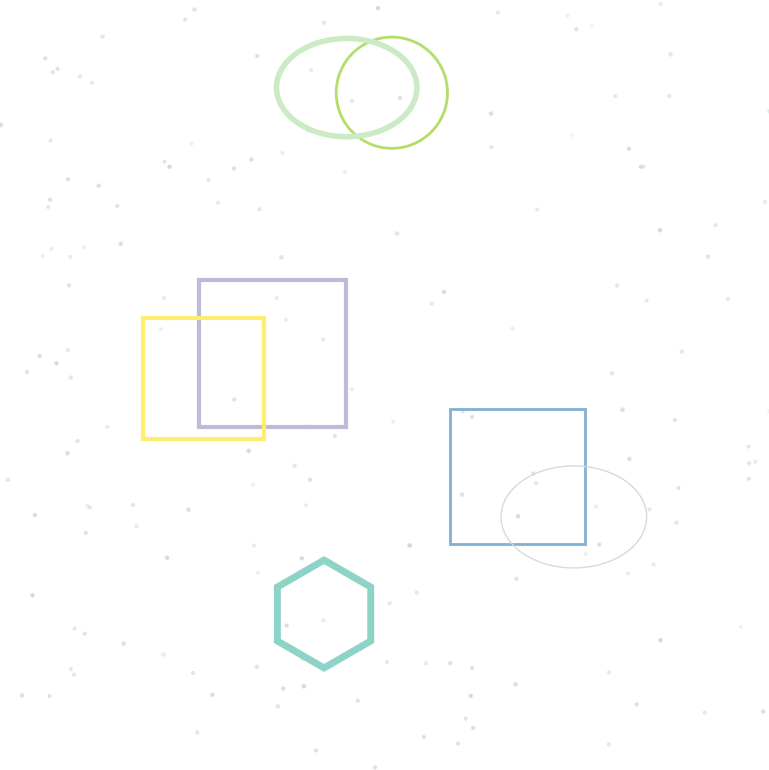[{"shape": "hexagon", "thickness": 2.5, "radius": 0.35, "center": [0.421, 0.203]}, {"shape": "square", "thickness": 1.5, "radius": 0.48, "center": [0.354, 0.541]}, {"shape": "square", "thickness": 1, "radius": 0.44, "center": [0.672, 0.381]}, {"shape": "circle", "thickness": 1, "radius": 0.36, "center": [0.509, 0.88]}, {"shape": "oval", "thickness": 0.5, "radius": 0.47, "center": [0.745, 0.329]}, {"shape": "oval", "thickness": 2, "radius": 0.46, "center": [0.45, 0.886]}, {"shape": "square", "thickness": 1.5, "radius": 0.39, "center": [0.265, 0.509]}]